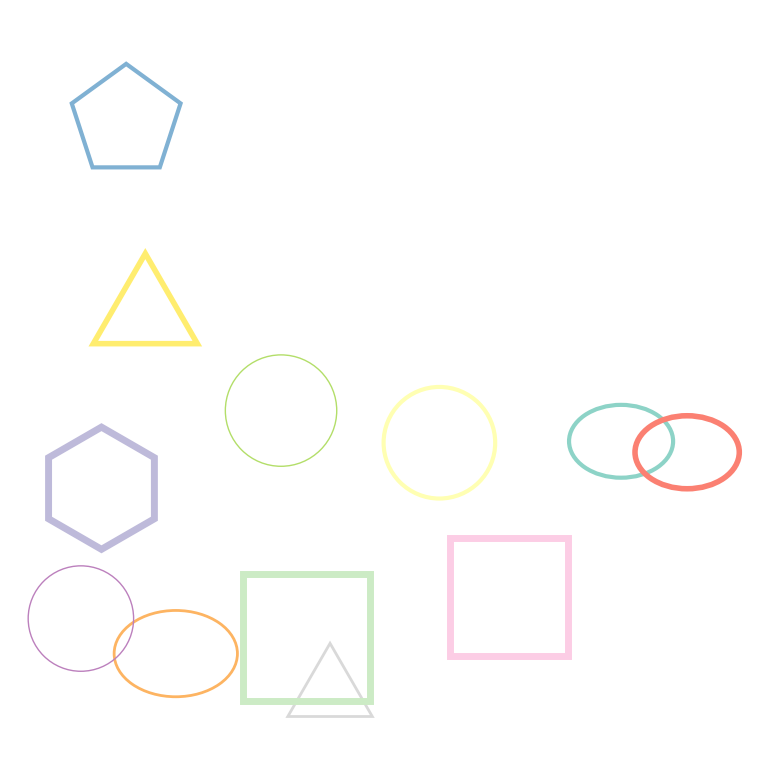[{"shape": "oval", "thickness": 1.5, "radius": 0.34, "center": [0.807, 0.427]}, {"shape": "circle", "thickness": 1.5, "radius": 0.36, "center": [0.571, 0.425]}, {"shape": "hexagon", "thickness": 2.5, "radius": 0.4, "center": [0.132, 0.366]}, {"shape": "oval", "thickness": 2, "radius": 0.34, "center": [0.892, 0.413]}, {"shape": "pentagon", "thickness": 1.5, "radius": 0.37, "center": [0.164, 0.843]}, {"shape": "oval", "thickness": 1, "radius": 0.4, "center": [0.228, 0.151]}, {"shape": "circle", "thickness": 0.5, "radius": 0.36, "center": [0.365, 0.467]}, {"shape": "square", "thickness": 2.5, "radius": 0.38, "center": [0.661, 0.225]}, {"shape": "triangle", "thickness": 1, "radius": 0.32, "center": [0.429, 0.101]}, {"shape": "circle", "thickness": 0.5, "radius": 0.34, "center": [0.105, 0.197]}, {"shape": "square", "thickness": 2.5, "radius": 0.41, "center": [0.399, 0.173]}, {"shape": "triangle", "thickness": 2, "radius": 0.39, "center": [0.189, 0.593]}]